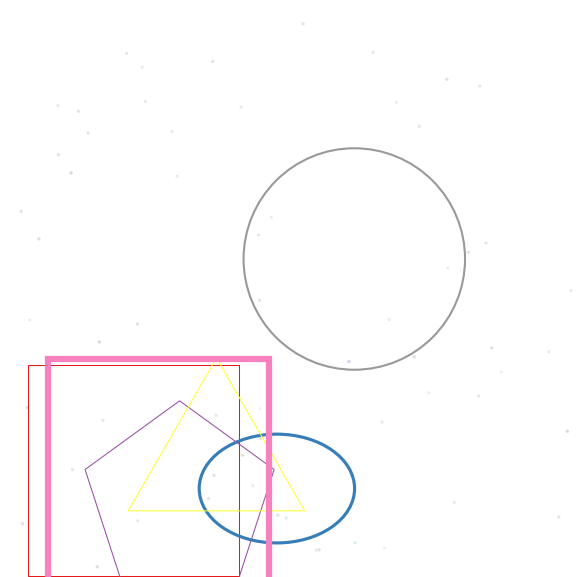[{"shape": "square", "thickness": 0.5, "radius": 0.91, "center": [0.232, 0.184]}, {"shape": "oval", "thickness": 1.5, "radius": 0.67, "center": [0.479, 0.153]}, {"shape": "pentagon", "thickness": 0.5, "radius": 0.86, "center": [0.311, 0.133]}, {"shape": "triangle", "thickness": 0.5, "radius": 0.88, "center": [0.375, 0.203]}, {"shape": "square", "thickness": 3, "radius": 0.95, "center": [0.274, 0.187]}, {"shape": "circle", "thickness": 1, "radius": 0.96, "center": [0.614, 0.551]}]